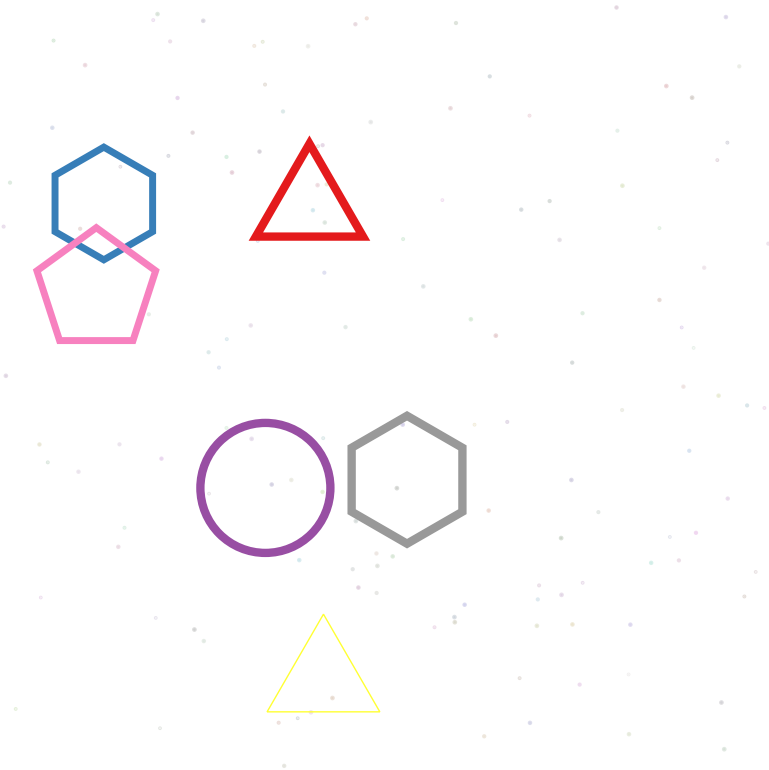[{"shape": "triangle", "thickness": 3, "radius": 0.4, "center": [0.402, 0.733]}, {"shape": "hexagon", "thickness": 2.5, "radius": 0.37, "center": [0.135, 0.736]}, {"shape": "circle", "thickness": 3, "radius": 0.42, "center": [0.345, 0.366]}, {"shape": "triangle", "thickness": 0.5, "radius": 0.42, "center": [0.42, 0.118]}, {"shape": "pentagon", "thickness": 2.5, "radius": 0.41, "center": [0.125, 0.623]}, {"shape": "hexagon", "thickness": 3, "radius": 0.42, "center": [0.529, 0.377]}]